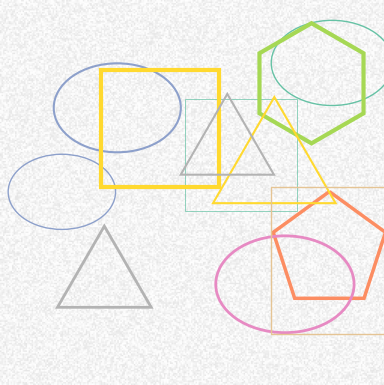[{"shape": "oval", "thickness": 1, "radius": 0.79, "center": [0.863, 0.837]}, {"shape": "square", "thickness": 0.5, "radius": 0.73, "center": [0.626, 0.597]}, {"shape": "pentagon", "thickness": 2.5, "radius": 0.77, "center": [0.855, 0.349]}, {"shape": "oval", "thickness": 1, "radius": 0.7, "center": [0.161, 0.502]}, {"shape": "oval", "thickness": 1.5, "radius": 0.83, "center": [0.305, 0.72]}, {"shape": "oval", "thickness": 2, "radius": 0.9, "center": [0.74, 0.262]}, {"shape": "hexagon", "thickness": 3, "radius": 0.78, "center": [0.809, 0.784]}, {"shape": "triangle", "thickness": 1.5, "radius": 0.92, "center": [0.713, 0.564]}, {"shape": "square", "thickness": 3, "radius": 0.76, "center": [0.416, 0.666]}, {"shape": "square", "thickness": 1, "radius": 0.95, "center": [0.896, 0.322]}, {"shape": "triangle", "thickness": 1.5, "radius": 0.7, "center": [0.59, 0.616]}, {"shape": "triangle", "thickness": 2, "radius": 0.7, "center": [0.271, 0.272]}]